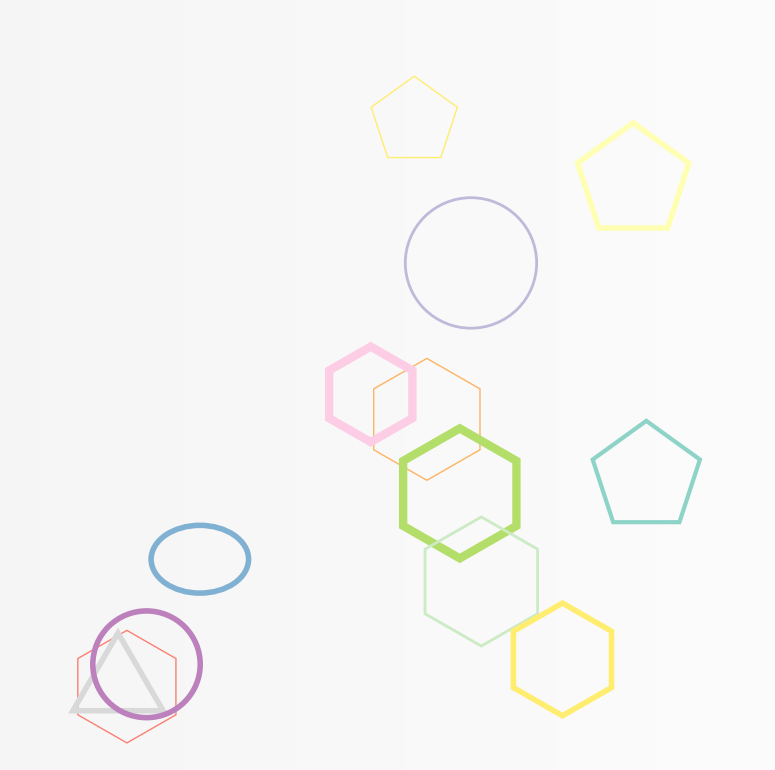[{"shape": "pentagon", "thickness": 1.5, "radius": 0.36, "center": [0.834, 0.381]}, {"shape": "pentagon", "thickness": 2, "radius": 0.38, "center": [0.817, 0.765]}, {"shape": "circle", "thickness": 1, "radius": 0.42, "center": [0.608, 0.659]}, {"shape": "hexagon", "thickness": 0.5, "radius": 0.37, "center": [0.164, 0.108]}, {"shape": "oval", "thickness": 2, "radius": 0.31, "center": [0.258, 0.274]}, {"shape": "hexagon", "thickness": 0.5, "radius": 0.4, "center": [0.551, 0.455]}, {"shape": "hexagon", "thickness": 3, "radius": 0.42, "center": [0.593, 0.359]}, {"shape": "hexagon", "thickness": 3, "radius": 0.31, "center": [0.478, 0.488]}, {"shape": "triangle", "thickness": 2, "radius": 0.34, "center": [0.152, 0.111]}, {"shape": "circle", "thickness": 2, "radius": 0.35, "center": [0.189, 0.137]}, {"shape": "hexagon", "thickness": 1, "radius": 0.42, "center": [0.621, 0.245]}, {"shape": "hexagon", "thickness": 2, "radius": 0.37, "center": [0.726, 0.144]}, {"shape": "pentagon", "thickness": 0.5, "radius": 0.29, "center": [0.535, 0.843]}]